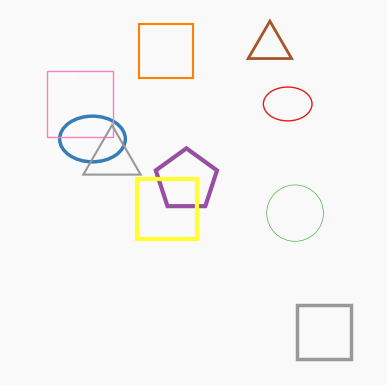[{"shape": "oval", "thickness": 1, "radius": 0.31, "center": [0.742, 0.73]}, {"shape": "oval", "thickness": 2.5, "radius": 0.42, "center": [0.239, 0.639]}, {"shape": "circle", "thickness": 0.5, "radius": 0.37, "center": [0.762, 0.446]}, {"shape": "pentagon", "thickness": 3, "radius": 0.42, "center": [0.481, 0.532]}, {"shape": "square", "thickness": 1.5, "radius": 0.35, "center": [0.428, 0.867]}, {"shape": "square", "thickness": 3, "radius": 0.39, "center": [0.431, 0.456]}, {"shape": "triangle", "thickness": 2, "radius": 0.32, "center": [0.697, 0.88]}, {"shape": "square", "thickness": 1, "radius": 0.42, "center": [0.207, 0.73]}, {"shape": "square", "thickness": 2.5, "radius": 0.35, "center": [0.836, 0.137]}, {"shape": "triangle", "thickness": 1.5, "radius": 0.43, "center": [0.289, 0.589]}]